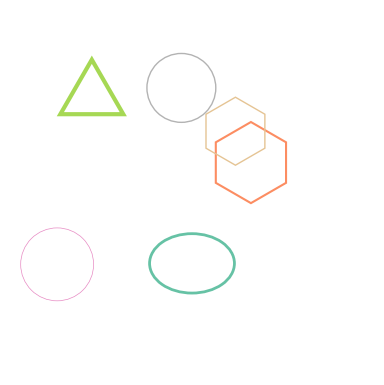[{"shape": "oval", "thickness": 2, "radius": 0.55, "center": [0.499, 0.316]}, {"shape": "hexagon", "thickness": 1.5, "radius": 0.53, "center": [0.652, 0.578]}, {"shape": "circle", "thickness": 0.5, "radius": 0.47, "center": [0.148, 0.313]}, {"shape": "triangle", "thickness": 3, "radius": 0.47, "center": [0.238, 0.751]}, {"shape": "hexagon", "thickness": 1, "radius": 0.44, "center": [0.612, 0.659]}, {"shape": "circle", "thickness": 1, "radius": 0.45, "center": [0.471, 0.772]}]